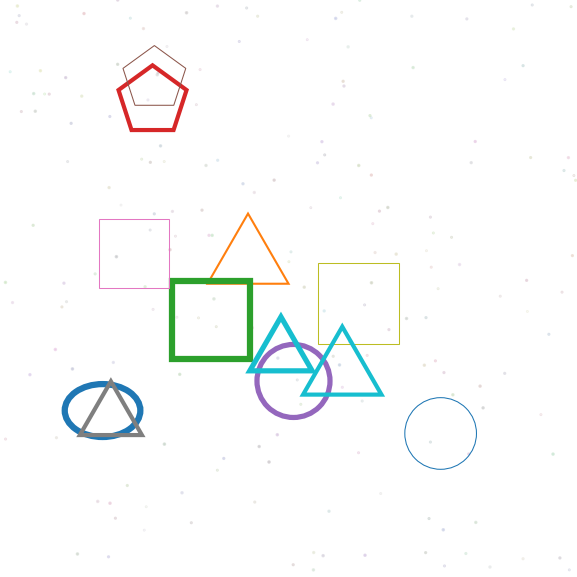[{"shape": "oval", "thickness": 3, "radius": 0.33, "center": [0.178, 0.288]}, {"shape": "circle", "thickness": 0.5, "radius": 0.31, "center": [0.763, 0.249]}, {"shape": "triangle", "thickness": 1, "radius": 0.41, "center": [0.429, 0.548]}, {"shape": "square", "thickness": 3, "radius": 0.34, "center": [0.365, 0.445]}, {"shape": "pentagon", "thickness": 2, "radius": 0.31, "center": [0.264, 0.824]}, {"shape": "circle", "thickness": 2.5, "radius": 0.32, "center": [0.508, 0.339]}, {"shape": "pentagon", "thickness": 0.5, "radius": 0.29, "center": [0.267, 0.863]}, {"shape": "square", "thickness": 0.5, "radius": 0.3, "center": [0.232, 0.56]}, {"shape": "triangle", "thickness": 2, "radius": 0.31, "center": [0.192, 0.277]}, {"shape": "square", "thickness": 0.5, "radius": 0.35, "center": [0.62, 0.474]}, {"shape": "triangle", "thickness": 2, "radius": 0.39, "center": [0.593, 0.355]}, {"shape": "triangle", "thickness": 2.5, "radius": 0.31, "center": [0.487, 0.388]}]